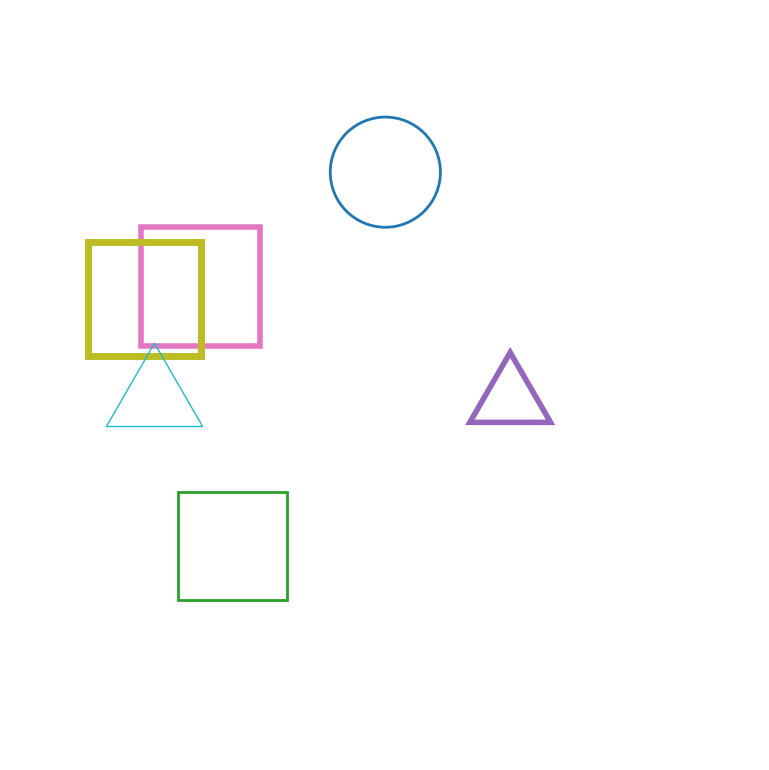[{"shape": "circle", "thickness": 1, "radius": 0.36, "center": [0.5, 0.776]}, {"shape": "square", "thickness": 1, "radius": 0.35, "center": [0.302, 0.291]}, {"shape": "triangle", "thickness": 2, "radius": 0.3, "center": [0.663, 0.482]}, {"shape": "square", "thickness": 2, "radius": 0.39, "center": [0.26, 0.628]}, {"shape": "square", "thickness": 2.5, "radius": 0.37, "center": [0.188, 0.611]}, {"shape": "triangle", "thickness": 0.5, "radius": 0.36, "center": [0.201, 0.482]}]